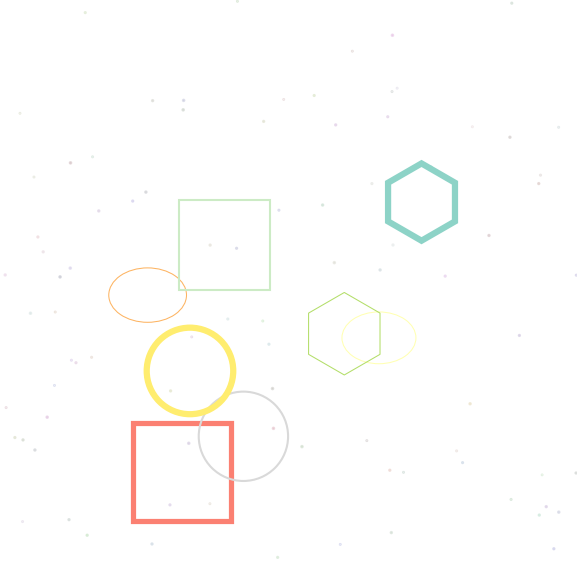[{"shape": "hexagon", "thickness": 3, "radius": 0.33, "center": [0.73, 0.649]}, {"shape": "oval", "thickness": 0.5, "radius": 0.32, "center": [0.656, 0.414]}, {"shape": "square", "thickness": 2.5, "radius": 0.42, "center": [0.315, 0.182]}, {"shape": "oval", "thickness": 0.5, "radius": 0.34, "center": [0.256, 0.488]}, {"shape": "hexagon", "thickness": 0.5, "radius": 0.36, "center": [0.596, 0.421]}, {"shape": "circle", "thickness": 1, "radius": 0.39, "center": [0.421, 0.244]}, {"shape": "square", "thickness": 1, "radius": 0.39, "center": [0.388, 0.575]}, {"shape": "circle", "thickness": 3, "radius": 0.37, "center": [0.329, 0.357]}]